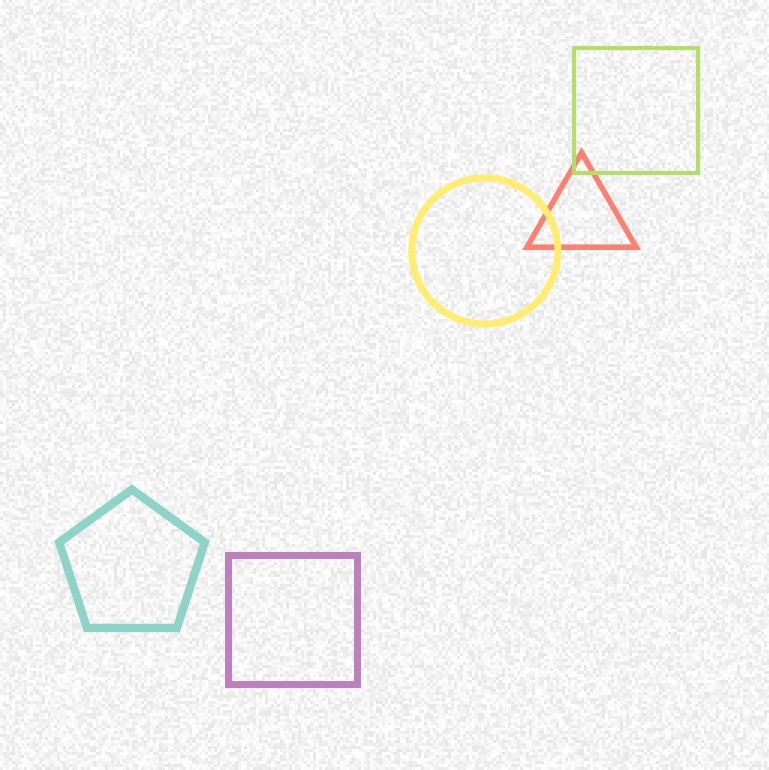[{"shape": "pentagon", "thickness": 3, "radius": 0.5, "center": [0.171, 0.265]}, {"shape": "triangle", "thickness": 2, "radius": 0.41, "center": [0.755, 0.72]}, {"shape": "square", "thickness": 1.5, "radius": 0.4, "center": [0.826, 0.856]}, {"shape": "square", "thickness": 2.5, "radius": 0.42, "center": [0.38, 0.196]}, {"shape": "circle", "thickness": 2.5, "radius": 0.47, "center": [0.63, 0.674]}]